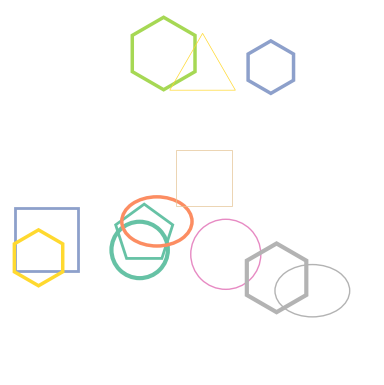[{"shape": "circle", "thickness": 3, "radius": 0.37, "center": [0.363, 0.351]}, {"shape": "pentagon", "thickness": 2, "radius": 0.39, "center": [0.375, 0.392]}, {"shape": "oval", "thickness": 2.5, "radius": 0.46, "center": [0.408, 0.425]}, {"shape": "square", "thickness": 2, "radius": 0.41, "center": [0.12, 0.378]}, {"shape": "hexagon", "thickness": 2.5, "radius": 0.34, "center": [0.703, 0.826]}, {"shape": "circle", "thickness": 1, "radius": 0.45, "center": [0.586, 0.339]}, {"shape": "hexagon", "thickness": 2.5, "radius": 0.47, "center": [0.425, 0.861]}, {"shape": "triangle", "thickness": 0.5, "radius": 0.49, "center": [0.526, 0.815]}, {"shape": "hexagon", "thickness": 2.5, "radius": 0.36, "center": [0.1, 0.33]}, {"shape": "square", "thickness": 0.5, "radius": 0.36, "center": [0.529, 0.538]}, {"shape": "oval", "thickness": 1, "radius": 0.49, "center": [0.811, 0.245]}, {"shape": "hexagon", "thickness": 3, "radius": 0.45, "center": [0.718, 0.278]}]